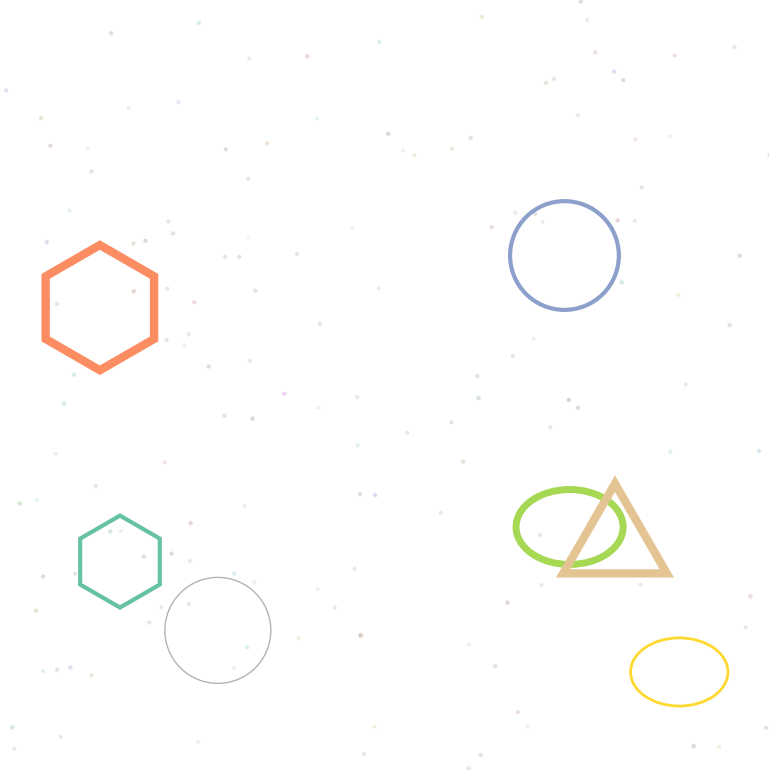[{"shape": "hexagon", "thickness": 1.5, "radius": 0.3, "center": [0.156, 0.271]}, {"shape": "hexagon", "thickness": 3, "radius": 0.41, "center": [0.13, 0.6]}, {"shape": "circle", "thickness": 1.5, "radius": 0.35, "center": [0.733, 0.668]}, {"shape": "oval", "thickness": 2.5, "radius": 0.35, "center": [0.74, 0.316]}, {"shape": "oval", "thickness": 1, "radius": 0.32, "center": [0.882, 0.127]}, {"shape": "triangle", "thickness": 3, "radius": 0.39, "center": [0.799, 0.294]}, {"shape": "circle", "thickness": 0.5, "radius": 0.34, "center": [0.283, 0.181]}]